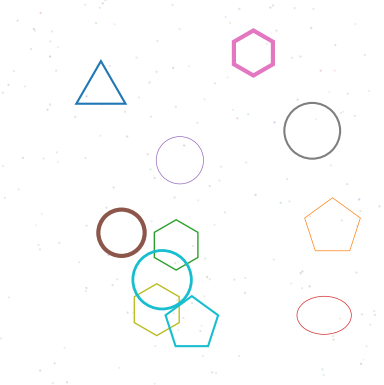[{"shape": "triangle", "thickness": 1.5, "radius": 0.37, "center": [0.262, 0.767]}, {"shape": "pentagon", "thickness": 0.5, "radius": 0.38, "center": [0.864, 0.41]}, {"shape": "hexagon", "thickness": 1, "radius": 0.33, "center": [0.457, 0.364]}, {"shape": "oval", "thickness": 0.5, "radius": 0.35, "center": [0.842, 0.181]}, {"shape": "circle", "thickness": 0.5, "radius": 0.31, "center": [0.467, 0.584]}, {"shape": "circle", "thickness": 3, "radius": 0.3, "center": [0.316, 0.395]}, {"shape": "hexagon", "thickness": 3, "radius": 0.29, "center": [0.658, 0.862]}, {"shape": "circle", "thickness": 1.5, "radius": 0.36, "center": [0.811, 0.66]}, {"shape": "hexagon", "thickness": 1, "radius": 0.34, "center": [0.407, 0.196]}, {"shape": "circle", "thickness": 2, "radius": 0.38, "center": [0.421, 0.273]}, {"shape": "pentagon", "thickness": 1.5, "radius": 0.36, "center": [0.498, 0.159]}]